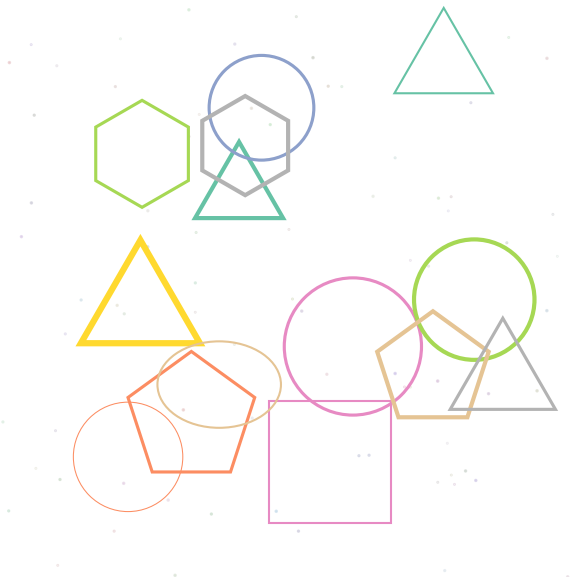[{"shape": "triangle", "thickness": 2, "radius": 0.44, "center": [0.414, 0.665]}, {"shape": "triangle", "thickness": 1, "radius": 0.49, "center": [0.768, 0.887]}, {"shape": "circle", "thickness": 0.5, "radius": 0.47, "center": [0.222, 0.208]}, {"shape": "pentagon", "thickness": 1.5, "radius": 0.58, "center": [0.331, 0.275]}, {"shape": "circle", "thickness": 1.5, "radius": 0.45, "center": [0.453, 0.813]}, {"shape": "circle", "thickness": 1.5, "radius": 0.59, "center": [0.611, 0.399]}, {"shape": "square", "thickness": 1, "radius": 0.53, "center": [0.572, 0.2]}, {"shape": "circle", "thickness": 2, "radius": 0.52, "center": [0.821, 0.48]}, {"shape": "hexagon", "thickness": 1.5, "radius": 0.46, "center": [0.246, 0.733]}, {"shape": "triangle", "thickness": 3, "radius": 0.59, "center": [0.243, 0.464]}, {"shape": "oval", "thickness": 1, "radius": 0.53, "center": [0.38, 0.333]}, {"shape": "pentagon", "thickness": 2, "radius": 0.51, "center": [0.75, 0.359]}, {"shape": "triangle", "thickness": 1.5, "radius": 0.53, "center": [0.871, 0.343]}, {"shape": "hexagon", "thickness": 2, "radius": 0.43, "center": [0.425, 0.747]}]